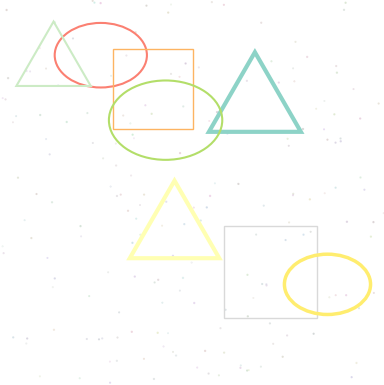[{"shape": "triangle", "thickness": 3, "radius": 0.69, "center": [0.662, 0.727]}, {"shape": "triangle", "thickness": 3, "radius": 0.67, "center": [0.453, 0.396]}, {"shape": "oval", "thickness": 1.5, "radius": 0.6, "center": [0.262, 0.857]}, {"shape": "square", "thickness": 1, "radius": 0.52, "center": [0.398, 0.769]}, {"shape": "oval", "thickness": 1.5, "radius": 0.74, "center": [0.43, 0.688]}, {"shape": "square", "thickness": 1, "radius": 0.6, "center": [0.703, 0.294]}, {"shape": "triangle", "thickness": 1.5, "radius": 0.56, "center": [0.139, 0.832]}, {"shape": "oval", "thickness": 2.5, "radius": 0.56, "center": [0.851, 0.261]}]